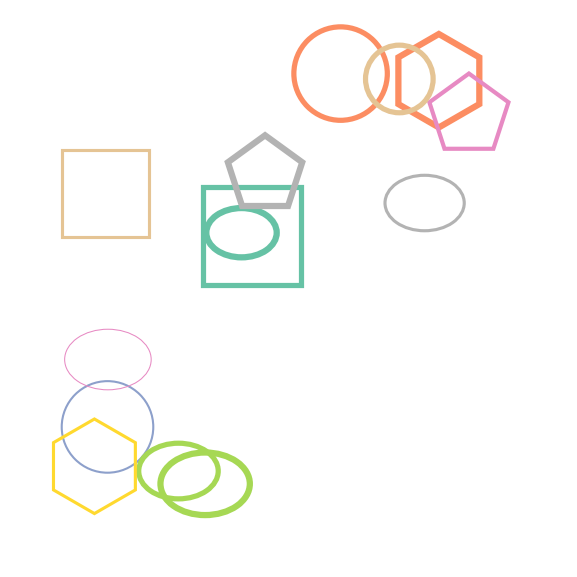[{"shape": "square", "thickness": 2.5, "radius": 0.42, "center": [0.436, 0.591]}, {"shape": "oval", "thickness": 3, "radius": 0.3, "center": [0.418, 0.596]}, {"shape": "hexagon", "thickness": 3, "radius": 0.4, "center": [0.76, 0.859]}, {"shape": "circle", "thickness": 2.5, "radius": 0.4, "center": [0.59, 0.872]}, {"shape": "circle", "thickness": 1, "radius": 0.4, "center": [0.186, 0.26]}, {"shape": "oval", "thickness": 0.5, "radius": 0.37, "center": [0.187, 0.377]}, {"shape": "pentagon", "thickness": 2, "radius": 0.36, "center": [0.812, 0.8]}, {"shape": "oval", "thickness": 2.5, "radius": 0.34, "center": [0.309, 0.183]}, {"shape": "oval", "thickness": 3, "radius": 0.39, "center": [0.355, 0.161]}, {"shape": "hexagon", "thickness": 1.5, "radius": 0.41, "center": [0.164, 0.192]}, {"shape": "square", "thickness": 1.5, "radius": 0.38, "center": [0.183, 0.664]}, {"shape": "circle", "thickness": 2.5, "radius": 0.29, "center": [0.691, 0.862]}, {"shape": "oval", "thickness": 1.5, "radius": 0.34, "center": [0.735, 0.648]}, {"shape": "pentagon", "thickness": 3, "radius": 0.34, "center": [0.459, 0.697]}]